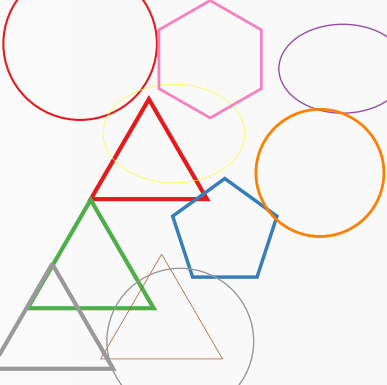[{"shape": "triangle", "thickness": 3, "radius": 0.87, "center": [0.384, 0.569]}, {"shape": "circle", "thickness": 1.5, "radius": 0.99, "center": [0.207, 0.887]}, {"shape": "pentagon", "thickness": 2.5, "radius": 0.71, "center": [0.58, 0.395]}, {"shape": "triangle", "thickness": 3, "radius": 0.94, "center": [0.234, 0.293]}, {"shape": "oval", "thickness": 1, "radius": 0.82, "center": [0.885, 0.822]}, {"shape": "circle", "thickness": 2, "radius": 0.83, "center": [0.826, 0.551]}, {"shape": "oval", "thickness": 0.5, "radius": 0.92, "center": [0.449, 0.653]}, {"shape": "triangle", "thickness": 0.5, "radius": 0.91, "center": [0.417, 0.158]}, {"shape": "hexagon", "thickness": 2, "radius": 0.76, "center": [0.542, 0.846]}, {"shape": "triangle", "thickness": 3, "radius": 0.91, "center": [0.135, 0.133]}, {"shape": "circle", "thickness": 1, "radius": 0.95, "center": [0.465, 0.114]}]